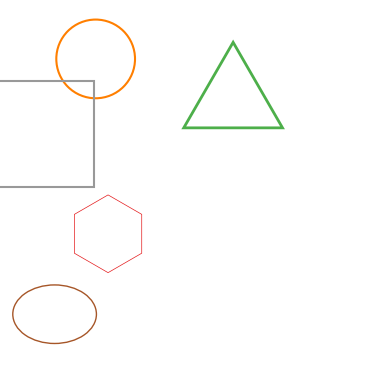[{"shape": "hexagon", "thickness": 0.5, "radius": 0.5, "center": [0.281, 0.393]}, {"shape": "triangle", "thickness": 2, "radius": 0.74, "center": [0.606, 0.742]}, {"shape": "circle", "thickness": 1.5, "radius": 0.51, "center": [0.248, 0.847]}, {"shape": "oval", "thickness": 1, "radius": 0.54, "center": [0.142, 0.184]}, {"shape": "square", "thickness": 1.5, "radius": 0.69, "center": [0.106, 0.652]}]